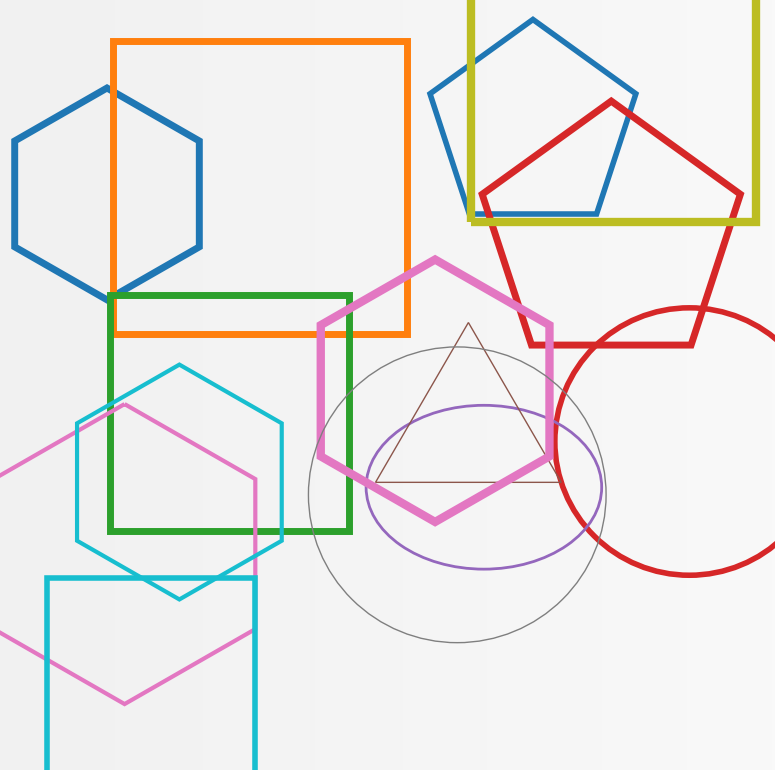[{"shape": "hexagon", "thickness": 2.5, "radius": 0.69, "center": [0.138, 0.748]}, {"shape": "pentagon", "thickness": 2, "radius": 0.7, "center": [0.688, 0.835]}, {"shape": "square", "thickness": 2.5, "radius": 0.95, "center": [0.335, 0.756]}, {"shape": "square", "thickness": 2.5, "radius": 0.77, "center": [0.296, 0.463]}, {"shape": "pentagon", "thickness": 2.5, "radius": 0.88, "center": [0.789, 0.694]}, {"shape": "circle", "thickness": 2, "radius": 0.87, "center": [0.89, 0.427]}, {"shape": "oval", "thickness": 1, "radius": 0.76, "center": [0.624, 0.367]}, {"shape": "triangle", "thickness": 0.5, "radius": 0.69, "center": [0.604, 0.443]}, {"shape": "hexagon", "thickness": 1.5, "radius": 0.97, "center": [0.161, 0.28]}, {"shape": "hexagon", "thickness": 3, "radius": 0.85, "center": [0.561, 0.493]}, {"shape": "circle", "thickness": 0.5, "radius": 0.96, "center": [0.59, 0.357]}, {"shape": "square", "thickness": 3, "radius": 0.92, "center": [0.791, 0.896]}, {"shape": "square", "thickness": 2, "radius": 0.67, "center": [0.195, 0.115]}, {"shape": "hexagon", "thickness": 1.5, "radius": 0.76, "center": [0.231, 0.374]}]